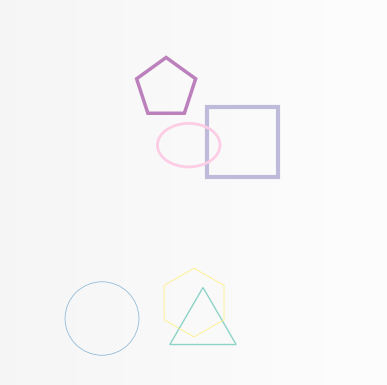[{"shape": "triangle", "thickness": 1, "radius": 0.49, "center": [0.524, 0.154]}, {"shape": "square", "thickness": 3, "radius": 0.45, "center": [0.626, 0.631]}, {"shape": "circle", "thickness": 0.5, "radius": 0.48, "center": [0.263, 0.173]}, {"shape": "oval", "thickness": 2, "radius": 0.4, "center": [0.487, 0.623]}, {"shape": "pentagon", "thickness": 2.5, "radius": 0.4, "center": [0.429, 0.771]}, {"shape": "hexagon", "thickness": 0.5, "radius": 0.45, "center": [0.501, 0.214]}]